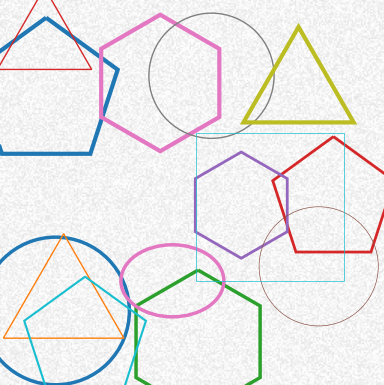[{"shape": "pentagon", "thickness": 3, "radius": 0.98, "center": [0.12, 0.759]}, {"shape": "circle", "thickness": 2.5, "radius": 0.96, "center": [0.144, 0.192]}, {"shape": "triangle", "thickness": 1, "radius": 0.9, "center": [0.165, 0.212]}, {"shape": "hexagon", "thickness": 2.5, "radius": 0.93, "center": [0.515, 0.112]}, {"shape": "pentagon", "thickness": 2, "radius": 0.83, "center": [0.866, 0.479]}, {"shape": "triangle", "thickness": 1, "radius": 0.71, "center": [0.116, 0.89]}, {"shape": "hexagon", "thickness": 2, "radius": 0.69, "center": [0.627, 0.467]}, {"shape": "circle", "thickness": 0.5, "radius": 0.77, "center": [0.828, 0.308]}, {"shape": "oval", "thickness": 2.5, "radius": 0.67, "center": [0.448, 0.271]}, {"shape": "hexagon", "thickness": 3, "radius": 0.89, "center": [0.416, 0.785]}, {"shape": "circle", "thickness": 1, "radius": 0.81, "center": [0.549, 0.803]}, {"shape": "triangle", "thickness": 3, "radius": 0.83, "center": [0.775, 0.765]}, {"shape": "square", "thickness": 0.5, "radius": 0.96, "center": [0.701, 0.462]}, {"shape": "pentagon", "thickness": 1.5, "radius": 0.83, "center": [0.221, 0.115]}]